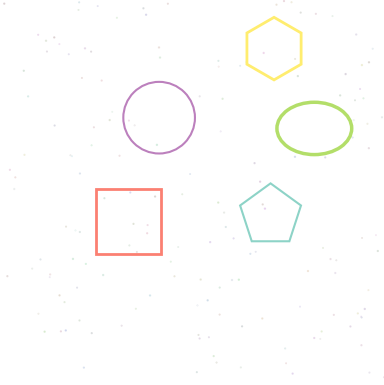[{"shape": "pentagon", "thickness": 1.5, "radius": 0.42, "center": [0.703, 0.441]}, {"shape": "square", "thickness": 2, "radius": 0.42, "center": [0.333, 0.425]}, {"shape": "oval", "thickness": 2.5, "radius": 0.49, "center": [0.816, 0.666]}, {"shape": "circle", "thickness": 1.5, "radius": 0.47, "center": [0.413, 0.694]}, {"shape": "hexagon", "thickness": 2, "radius": 0.41, "center": [0.712, 0.874]}]